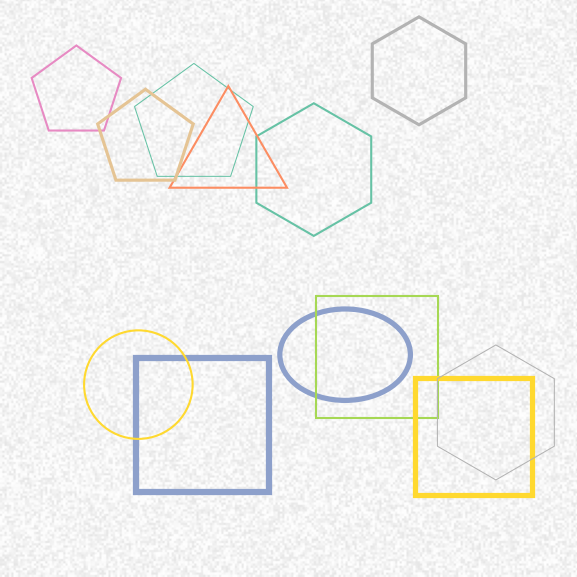[{"shape": "pentagon", "thickness": 0.5, "radius": 0.54, "center": [0.336, 0.781]}, {"shape": "hexagon", "thickness": 1, "radius": 0.57, "center": [0.543, 0.705]}, {"shape": "triangle", "thickness": 1, "radius": 0.59, "center": [0.395, 0.733]}, {"shape": "square", "thickness": 3, "radius": 0.58, "center": [0.351, 0.263]}, {"shape": "oval", "thickness": 2.5, "radius": 0.57, "center": [0.598, 0.385]}, {"shape": "pentagon", "thickness": 1, "radius": 0.41, "center": [0.132, 0.839]}, {"shape": "square", "thickness": 1, "radius": 0.53, "center": [0.653, 0.381]}, {"shape": "circle", "thickness": 1, "radius": 0.47, "center": [0.24, 0.333]}, {"shape": "square", "thickness": 2.5, "radius": 0.51, "center": [0.82, 0.243]}, {"shape": "pentagon", "thickness": 1.5, "radius": 0.44, "center": [0.252, 0.758]}, {"shape": "hexagon", "thickness": 0.5, "radius": 0.58, "center": [0.859, 0.285]}, {"shape": "hexagon", "thickness": 1.5, "radius": 0.47, "center": [0.726, 0.876]}]